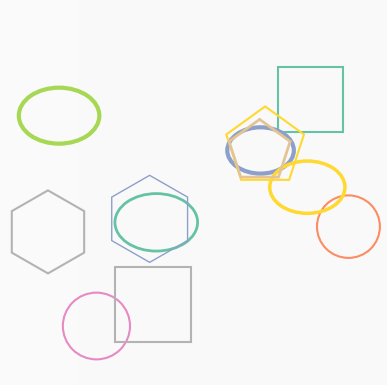[{"shape": "oval", "thickness": 2, "radius": 0.53, "center": [0.403, 0.423]}, {"shape": "square", "thickness": 1.5, "radius": 0.42, "center": [0.8, 0.742]}, {"shape": "circle", "thickness": 1.5, "radius": 0.41, "center": [0.899, 0.411]}, {"shape": "hexagon", "thickness": 1, "radius": 0.56, "center": [0.386, 0.432]}, {"shape": "oval", "thickness": 3, "radius": 0.43, "center": [0.672, 0.609]}, {"shape": "circle", "thickness": 1.5, "radius": 0.43, "center": [0.249, 0.153]}, {"shape": "oval", "thickness": 3, "radius": 0.52, "center": [0.152, 0.7]}, {"shape": "pentagon", "thickness": 1.5, "radius": 0.53, "center": [0.684, 0.618]}, {"shape": "oval", "thickness": 2.5, "radius": 0.49, "center": [0.793, 0.514]}, {"shape": "pentagon", "thickness": 2, "radius": 0.41, "center": [0.67, 0.607]}, {"shape": "hexagon", "thickness": 1.5, "radius": 0.54, "center": [0.124, 0.398]}, {"shape": "square", "thickness": 1.5, "radius": 0.49, "center": [0.395, 0.209]}]